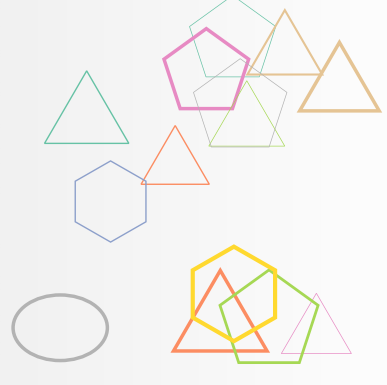[{"shape": "pentagon", "thickness": 0.5, "radius": 0.58, "center": [0.6, 0.895]}, {"shape": "triangle", "thickness": 1, "radius": 0.63, "center": [0.224, 0.69]}, {"shape": "triangle", "thickness": 2.5, "radius": 0.7, "center": [0.568, 0.158]}, {"shape": "triangle", "thickness": 1, "radius": 0.51, "center": [0.452, 0.572]}, {"shape": "hexagon", "thickness": 1, "radius": 0.53, "center": [0.285, 0.477]}, {"shape": "pentagon", "thickness": 2.5, "radius": 0.57, "center": [0.532, 0.811]}, {"shape": "triangle", "thickness": 0.5, "radius": 0.52, "center": [0.816, 0.134]}, {"shape": "triangle", "thickness": 0.5, "radius": 0.57, "center": [0.637, 0.677]}, {"shape": "pentagon", "thickness": 2, "radius": 0.67, "center": [0.694, 0.166]}, {"shape": "hexagon", "thickness": 3, "radius": 0.61, "center": [0.604, 0.237]}, {"shape": "triangle", "thickness": 2.5, "radius": 0.59, "center": [0.876, 0.771]}, {"shape": "triangle", "thickness": 1.5, "radius": 0.56, "center": [0.735, 0.862]}, {"shape": "oval", "thickness": 2.5, "radius": 0.61, "center": [0.155, 0.149]}, {"shape": "pentagon", "thickness": 0.5, "radius": 0.63, "center": [0.62, 0.721]}]